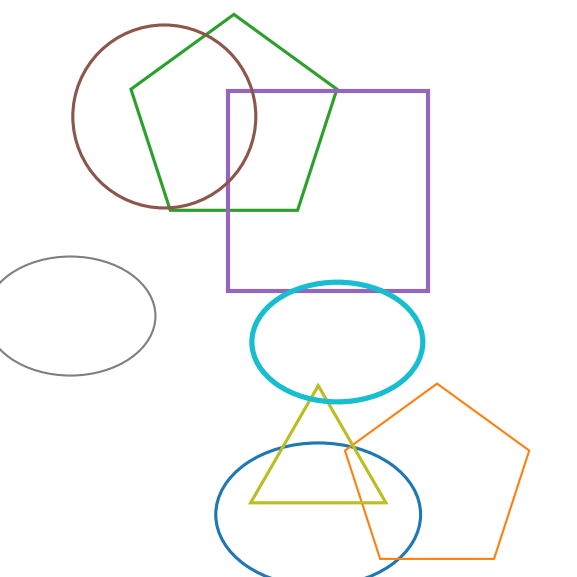[{"shape": "oval", "thickness": 1.5, "radius": 0.89, "center": [0.551, 0.108]}, {"shape": "pentagon", "thickness": 1, "radius": 0.84, "center": [0.757, 0.167]}, {"shape": "pentagon", "thickness": 1.5, "radius": 0.94, "center": [0.405, 0.787]}, {"shape": "square", "thickness": 2, "radius": 0.86, "center": [0.567, 0.668]}, {"shape": "circle", "thickness": 1.5, "radius": 0.79, "center": [0.285, 0.797]}, {"shape": "oval", "thickness": 1, "radius": 0.74, "center": [0.122, 0.452]}, {"shape": "triangle", "thickness": 1.5, "radius": 0.68, "center": [0.551, 0.196]}, {"shape": "oval", "thickness": 2.5, "radius": 0.74, "center": [0.584, 0.407]}]